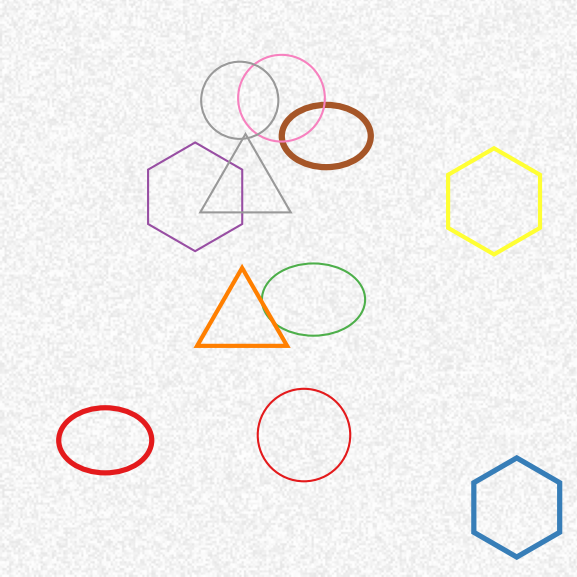[{"shape": "circle", "thickness": 1, "radius": 0.4, "center": [0.526, 0.246]}, {"shape": "oval", "thickness": 2.5, "radius": 0.4, "center": [0.182, 0.237]}, {"shape": "hexagon", "thickness": 2.5, "radius": 0.43, "center": [0.895, 0.12]}, {"shape": "oval", "thickness": 1, "radius": 0.45, "center": [0.543, 0.48]}, {"shape": "hexagon", "thickness": 1, "radius": 0.47, "center": [0.338, 0.658]}, {"shape": "triangle", "thickness": 2, "radius": 0.45, "center": [0.419, 0.445]}, {"shape": "hexagon", "thickness": 2, "radius": 0.46, "center": [0.856, 0.65]}, {"shape": "oval", "thickness": 3, "radius": 0.39, "center": [0.565, 0.764]}, {"shape": "circle", "thickness": 1, "radius": 0.38, "center": [0.487, 0.829]}, {"shape": "triangle", "thickness": 1, "radius": 0.45, "center": [0.425, 0.677]}, {"shape": "circle", "thickness": 1, "radius": 0.33, "center": [0.415, 0.825]}]